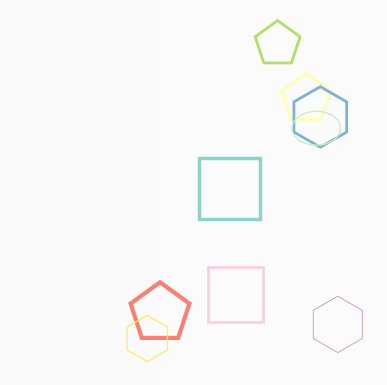[{"shape": "square", "thickness": 2.5, "radius": 0.4, "center": [0.593, 0.511]}, {"shape": "pentagon", "thickness": 2, "radius": 0.33, "center": [0.79, 0.743]}, {"shape": "pentagon", "thickness": 3, "radius": 0.4, "center": [0.413, 0.187]}, {"shape": "hexagon", "thickness": 2, "radius": 0.39, "center": [0.827, 0.696]}, {"shape": "pentagon", "thickness": 2, "radius": 0.3, "center": [0.716, 0.886]}, {"shape": "square", "thickness": 2, "radius": 0.36, "center": [0.608, 0.236]}, {"shape": "hexagon", "thickness": 0.5, "radius": 0.37, "center": [0.872, 0.157]}, {"shape": "oval", "thickness": 1, "radius": 0.31, "center": [0.816, 0.667]}, {"shape": "hexagon", "thickness": 1, "radius": 0.3, "center": [0.38, 0.121]}]